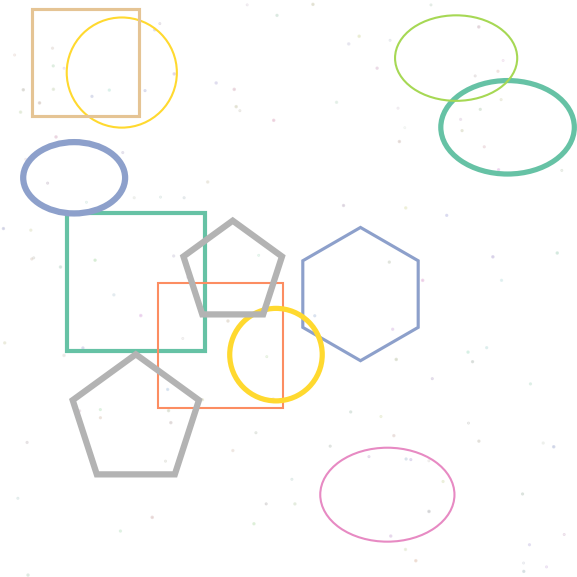[{"shape": "oval", "thickness": 2.5, "radius": 0.58, "center": [0.879, 0.779]}, {"shape": "square", "thickness": 2, "radius": 0.6, "center": [0.236, 0.51]}, {"shape": "square", "thickness": 1, "radius": 0.54, "center": [0.382, 0.401]}, {"shape": "oval", "thickness": 3, "radius": 0.44, "center": [0.128, 0.691]}, {"shape": "hexagon", "thickness": 1.5, "radius": 0.58, "center": [0.624, 0.49]}, {"shape": "oval", "thickness": 1, "radius": 0.58, "center": [0.671, 0.143]}, {"shape": "oval", "thickness": 1, "radius": 0.53, "center": [0.79, 0.899]}, {"shape": "circle", "thickness": 2.5, "radius": 0.4, "center": [0.478, 0.385]}, {"shape": "circle", "thickness": 1, "radius": 0.48, "center": [0.211, 0.874]}, {"shape": "square", "thickness": 1.5, "radius": 0.46, "center": [0.148, 0.891]}, {"shape": "pentagon", "thickness": 3, "radius": 0.57, "center": [0.235, 0.271]}, {"shape": "pentagon", "thickness": 3, "radius": 0.45, "center": [0.403, 0.527]}]